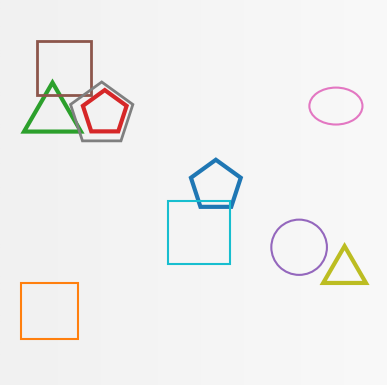[{"shape": "pentagon", "thickness": 3, "radius": 0.34, "center": [0.557, 0.517]}, {"shape": "square", "thickness": 1.5, "radius": 0.37, "center": [0.128, 0.193]}, {"shape": "triangle", "thickness": 3, "radius": 0.42, "center": [0.135, 0.701]}, {"shape": "pentagon", "thickness": 3, "radius": 0.3, "center": [0.27, 0.707]}, {"shape": "circle", "thickness": 1.5, "radius": 0.36, "center": [0.772, 0.358]}, {"shape": "square", "thickness": 2, "radius": 0.35, "center": [0.165, 0.823]}, {"shape": "oval", "thickness": 1.5, "radius": 0.34, "center": [0.867, 0.725]}, {"shape": "pentagon", "thickness": 2, "radius": 0.42, "center": [0.262, 0.702]}, {"shape": "triangle", "thickness": 3, "radius": 0.32, "center": [0.889, 0.297]}, {"shape": "square", "thickness": 1.5, "radius": 0.4, "center": [0.514, 0.396]}]